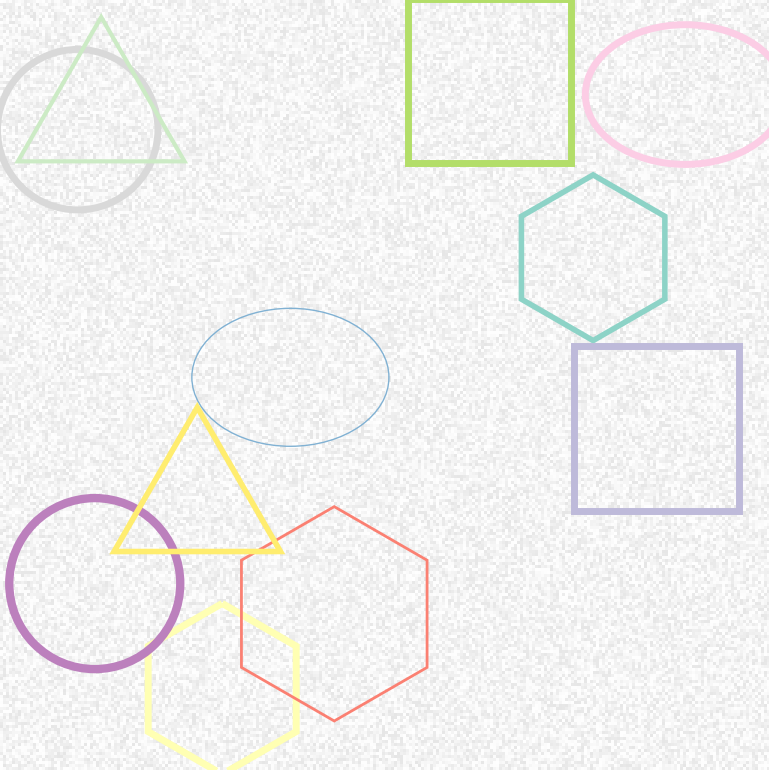[{"shape": "hexagon", "thickness": 2, "radius": 0.54, "center": [0.77, 0.665]}, {"shape": "hexagon", "thickness": 2.5, "radius": 0.55, "center": [0.289, 0.105]}, {"shape": "square", "thickness": 2.5, "radius": 0.54, "center": [0.853, 0.443]}, {"shape": "hexagon", "thickness": 1, "radius": 0.7, "center": [0.434, 0.203]}, {"shape": "oval", "thickness": 0.5, "radius": 0.64, "center": [0.377, 0.51]}, {"shape": "square", "thickness": 2.5, "radius": 0.53, "center": [0.635, 0.895]}, {"shape": "oval", "thickness": 2.5, "radius": 0.65, "center": [0.89, 0.877]}, {"shape": "circle", "thickness": 2.5, "radius": 0.52, "center": [0.101, 0.832]}, {"shape": "circle", "thickness": 3, "radius": 0.56, "center": [0.123, 0.242]}, {"shape": "triangle", "thickness": 1.5, "radius": 0.62, "center": [0.131, 0.853]}, {"shape": "triangle", "thickness": 2, "radius": 0.62, "center": [0.256, 0.346]}]